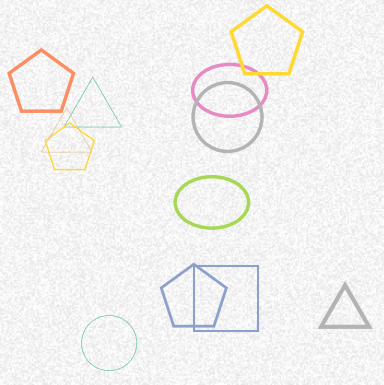[{"shape": "triangle", "thickness": 0.5, "radius": 0.43, "center": [0.241, 0.713]}, {"shape": "circle", "thickness": 0.5, "radius": 0.36, "center": [0.284, 0.109]}, {"shape": "pentagon", "thickness": 2.5, "radius": 0.44, "center": [0.107, 0.782]}, {"shape": "square", "thickness": 1.5, "radius": 0.42, "center": [0.587, 0.224]}, {"shape": "pentagon", "thickness": 2, "radius": 0.44, "center": [0.503, 0.225]}, {"shape": "oval", "thickness": 2.5, "radius": 0.48, "center": [0.597, 0.765]}, {"shape": "oval", "thickness": 2.5, "radius": 0.48, "center": [0.55, 0.474]}, {"shape": "pentagon", "thickness": 2.5, "radius": 0.49, "center": [0.693, 0.887]}, {"shape": "pentagon", "thickness": 1, "radius": 0.34, "center": [0.181, 0.614]}, {"shape": "triangle", "thickness": 0.5, "radius": 0.38, "center": [0.173, 0.643]}, {"shape": "circle", "thickness": 2.5, "radius": 0.45, "center": [0.591, 0.696]}, {"shape": "triangle", "thickness": 3, "radius": 0.36, "center": [0.896, 0.187]}]